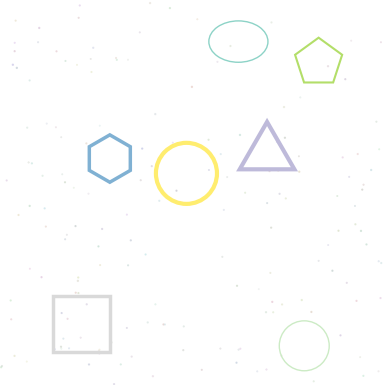[{"shape": "oval", "thickness": 1, "radius": 0.38, "center": [0.619, 0.892]}, {"shape": "triangle", "thickness": 3, "radius": 0.41, "center": [0.694, 0.601]}, {"shape": "hexagon", "thickness": 2.5, "radius": 0.31, "center": [0.285, 0.588]}, {"shape": "pentagon", "thickness": 1.5, "radius": 0.32, "center": [0.828, 0.838]}, {"shape": "square", "thickness": 2.5, "radius": 0.37, "center": [0.211, 0.159]}, {"shape": "circle", "thickness": 1, "radius": 0.32, "center": [0.79, 0.102]}, {"shape": "circle", "thickness": 3, "radius": 0.4, "center": [0.484, 0.55]}]